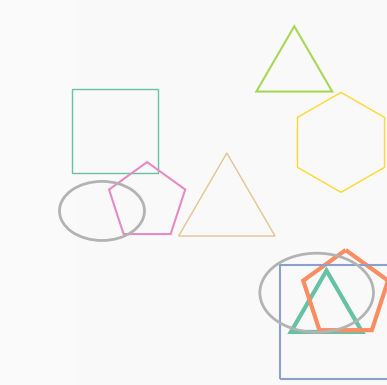[{"shape": "square", "thickness": 1, "radius": 0.55, "center": [0.296, 0.66]}, {"shape": "triangle", "thickness": 3, "radius": 0.53, "center": [0.843, 0.191]}, {"shape": "pentagon", "thickness": 3, "radius": 0.58, "center": [0.892, 0.236]}, {"shape": "square", "thickness": 1.5, "radius": 0.73, "center": [0.869, 0.164]}, {"shape": "pentagon", "thickness": 1.5, "radius": 0.52, "center": [0.38, 0.476]}, {"shape": "triangle", "thickness": 1.5, "radius": 0.57, "center": [0.759, 0.819]}, {"shape": "hexagon", "thickness": 1, "radius": 0.65, "center": [0.88, 0.63]}, {"shape": "triangle", "thickness": 1, "radius": 0.72, "center": [0.585, 0.459]}, {"shape": "oval", "thickness": 2, "radius": 0.55, "center": [0.263, 0.452]}, {"shape": "oval", "thickness": 2, "radius": 0.73, "center": [0.817, 0.24]}]